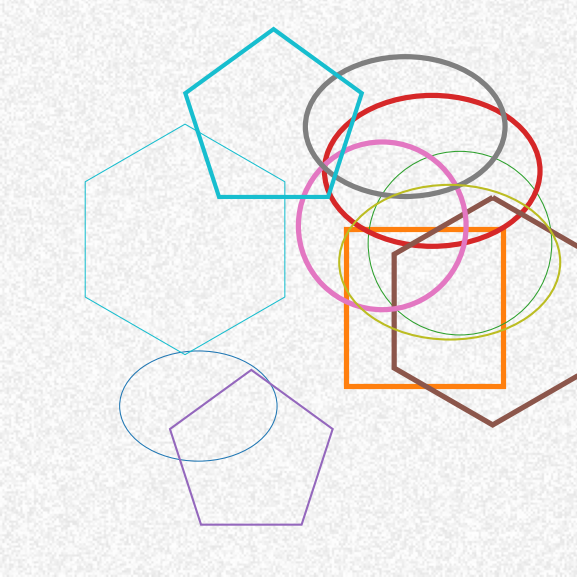[{"shape": "oval", "thickness": 0.5, "radius": 0.68, "center": [0.343, 0.296]}, {"shape": "square", "thickness": 2.5, "radius": 0.68, "center": [0.736, 0.467]}, {"shape": "circle", "thickness": 0.5, "radius": 0.79, "center": [0.796, 0.578]}, {"shape": "oval", "thickness": 2.5, "radius": 0.93, "center": [0.748, 0.703]}, {"shape": "pentagon", "thickness": 1, "radius": 0.74, "center": [0.435, 0.21]}, {"shape": "hexagon", "thickness": 2.5, "radius": 0.98, "center": [0.853, 0.46]}, {"shape": "circle", "thickness": 2.5, "radius": 0.73, "center": [0.662, 0.608]}, {"shape": "oval", "thickness": 2.5, "radius": 0.86, "center": [0.702, 0.78]}, {"shape": "oval", "thickness": 1, "radius": 0.96, "center": [0.779, 0.545]}, {"shape": "pentagon", "thickness": 2, "radius": 0.8, "center": [0.474, 0.788]}, {"shape": "hexagon", "thickness": 0.5, "radius": 1.0, "center": [0.32, 0.585]}]